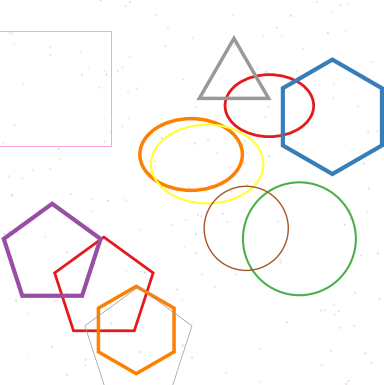[{"shape": "pentagon", "thickness": 2, "radius": 0.67, "center": [0.27, 0.25]}, {"shape": "oval", "thickness": 2, "radius": 0.58, "center": [0.7, 0.726]}, {"shape": "hexagon", "thickness": 3, "radius": 0.74, "center": [0.863, 0.697]}, {"shape": "circle", "thickness": 1.5, "radius": 0.73, "center": [0.778, 0.38]}, {"shape": "pentagon", "thickness": 3, "radius": 0.66, "center": [0.135, 0.339]}, {"shape": "oval", "thickness": 2.5, "radius": 0.67, "center": [0.496, 0.599]}, {"shape": "hexagon", "thickness": 2.5, "radius": 0.57, "center": [0.354, 0.143]}, {"shape": "oval", "thickness": 1.5, "radius": 0.73, "center": [0.538, 0.574]}, {"shape": "circle", "thickness": 1, "radius": 0.55, "center": [0.64, 0.407]}, {"shape": "square", "thickness": 0.5, "radius": 0.75, "center": [0.14, 0.769]}, {"shape": "triangle", "thickness": 2.5, "radius": 0.52, "center": [0.608, 0.796]}, {"shape": "pentagon", "thickness": 0.5, "radius": 0.73, "center": [0.36, 0.109]}]